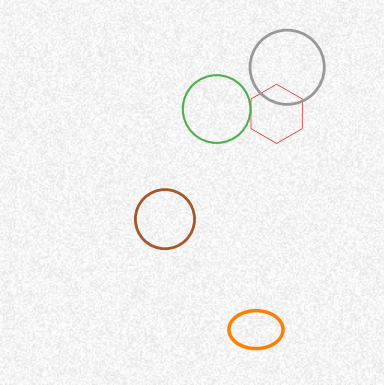[{"shape": "hexagon", "thickness": 0.5, "radius": 0.38, "center": [0.719, 0.704]}, {"shape": "circle", "thickness": 1.5, "radius": 0.44, "center": [0.563, 0.717]}, {"shape": "oval", "thickness": 2.5, "radius": 0.35, "center": [0.665, 0.144]}, {"shape": "circle", "thickness": 2, "radius": 0.38, "center": [0.428, 0.431]}, {"shape": "circle", "thickness": 2, "radius": 0.48, "center": [0.746, 0.825]}]